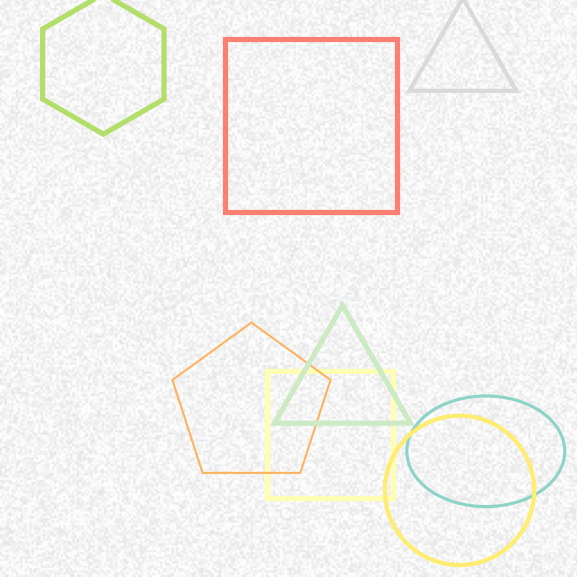[{"shape": "oval", "thickness": 1.5, "radius": 0.68, "center": [0.841, 0.218]}, {"shape": "square", "thickness": 2.5, "radius": 0.55, "center": [0.572, 0.247]}, {"shape": "square", "thickness": 2.5, "radius": 0.75, "center": [0.539, 0.782]}, {"shape": "pentagon", "thickness": 1, "radius": 0.72, "center": [0.435, 0.297]}, {"shape": "hexagon", "thickness": 2.5, "radius": 0.61, "center": [0.179, 0.888]}, {"shape": "triangle", "thickness": 2, "radius": 0.53, "center": [0.801, 0.895]}, {"shape": "triangle", "thickness": 2.5, "radius": 0.68, "center": [0.593, 0.334]}, {"shape": "circle", "thickness": 2, "radius": 0.65, "center": [0.796, 0.15]}]